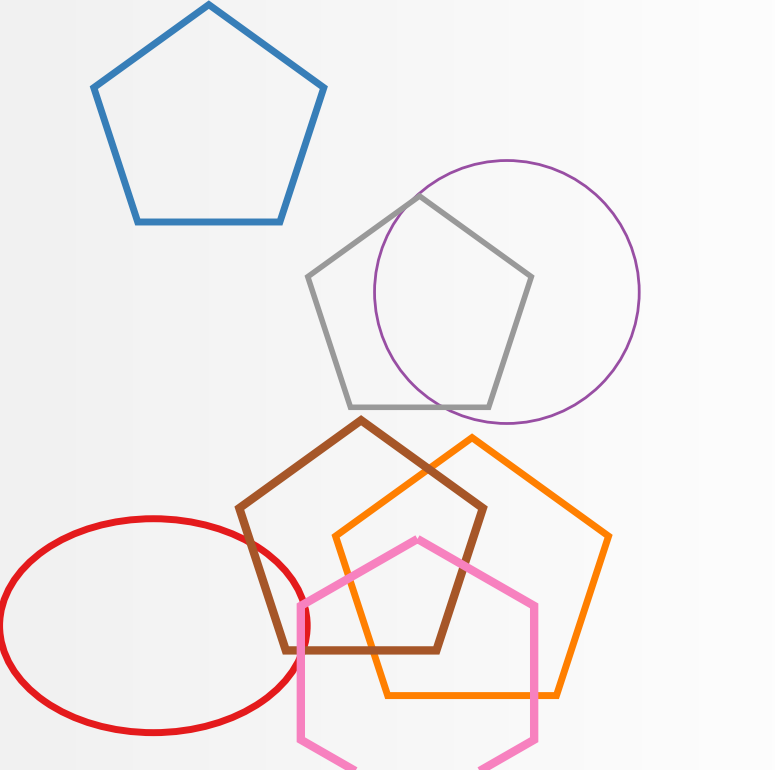[{"shape": "oval", "thickness": 2.5, "radius": 0.99, "center": [0.198, 0.187]}, {"shape": "pentagon", "thickness": 2.5, "radius": 0.78, "center": [0.269, 0.838]}, {"shape": "circle", "thickness": 1, "radius": 0.85, "center": [0.654, 0.621]}, {"shape": "pentagon", "thickness": 2.5, "radius": 0.93, "center": [0.609, 0.246]}, {"shape": "pentagon", "thickness": 3, "radius": 0.83, "center": [0.466, 0.289]}, {"shape": "hexagon", "thickness": 3, "radius": 0.87, "center": [0.539, 0.126]}, {"shape": "pentagon", "thickness": 2, "radius": 0.76, "center": [0.541, 0.594]}]